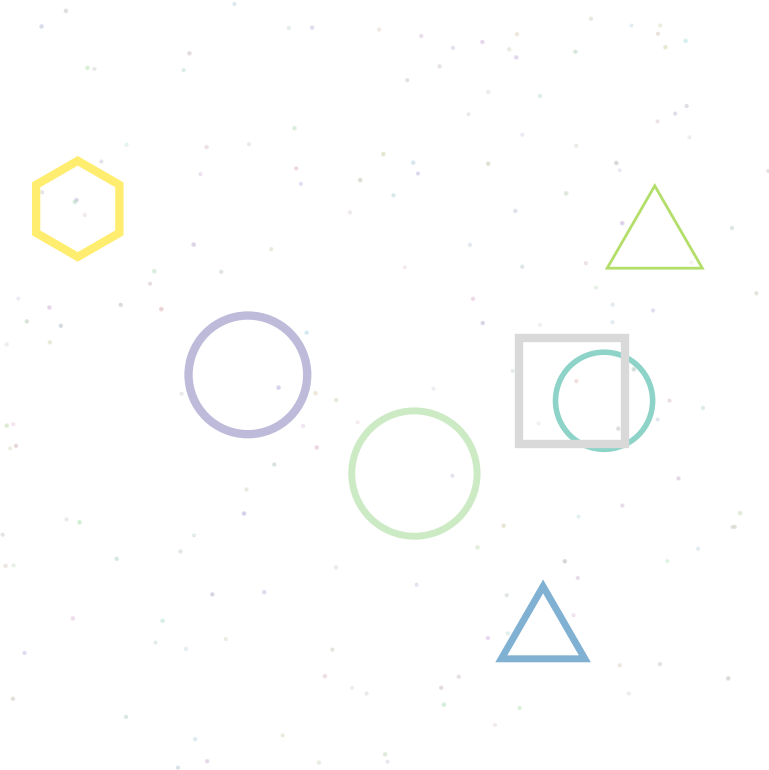[{"shape": "circle", "thickness": 2, "radius": 0.32, "center": [0.785, 0.48]}, {"shape": "circle", "thickness": 3, "radius": 0.39, "center": [0.322, 0.513]}, {"shape": "triangle", "thickness": 2.5, "radius": 0.31, "center": [0.705, 0.176]}, {"shape": "triangle", "thickness": 1, "radius": 0.36, "center": [0.85, 0.687]}, {"shape": "square", "thickness": 3, "radius": 0.35, "center": [0.743, 0.492]}, {"shape": "circle", "thickness": 2.5, "radius": 0.41, "center": [0.538, 0.385]}, {"shape": "hexagon", "thickness": 3, "radius": 0.31, "center": [0.101, 0.729]}]